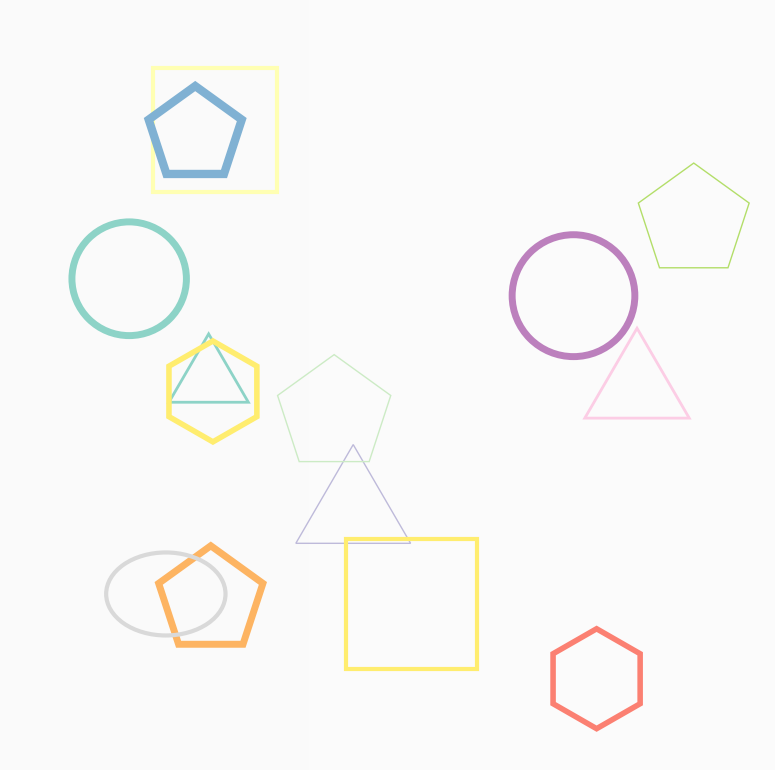[{"shape": "circle", "thickness": 2.5, "radius": 0.37, "center": [0.167, 0.638]}, {"shape": "triangle", "thickness": 1, "radius": 0.3, "center": [0.269, 0.507]}, {"shape": "square", "thickness": 1.5, "radius": 0.4, "center": [0.278, 0.831]}, {"shape": "triangle", "thickness": 0.5, "radius": 0.43, "center": [0.456, 0.337]}, {"shape": "hexagon", "thickness": 2, "radius": 0.32, "center": [0.77, 0.119]}, {"shape": "pentagon", "thickness": 3, "radius": 0.32, "center": [0.252, 0.825]}, {"shape": "pentagon", "thickness": 2.5, "radius": 0.35, "center": [0.272, 0.22]}, {"shape": "pentagon", "thickness": 0.5, "radius": 0.38, "center": [0.895, 0.713]}, {"shape": "triangle", "thickness": 1, "radius": 0.39, "center": [0.822, 0.496]}, {"shape": "oval", "thickness": 1.5, "radius": 0.39, "center": [0.214, 0.229]}, {"shape": "circle", "thickness": 2.5, "radius": 0.4, "center": [0.74, 0.616]}, {"shape": "pentagon", "thickness": 0.5, "radius": 0.38, "center": [0.431, 0.463]}, {"shape": "hexagon", "thickness": 2, "radius": 0.33, "center": [0.275, 0.492]}, {"shape": "square", "thickness": 1.5, "radius": 0.42, "center": [0.531, 0.215]}]